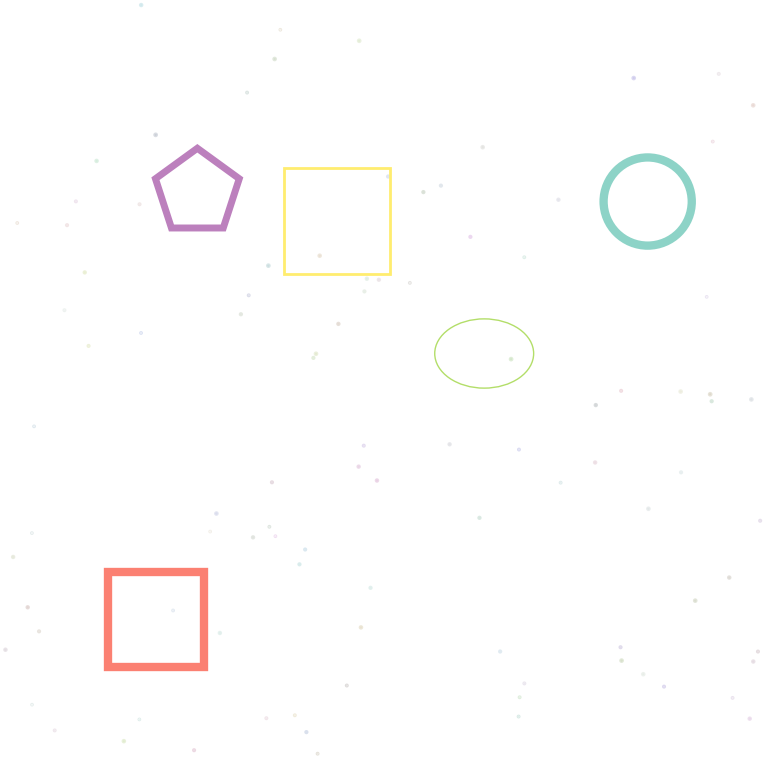[{"shape": "circle", "thickness": 3, "radius": 0.29, "center": [0.841, 0.738]}, {"shape": "square", "thickness": 3, "radius": 0.31, "center": [0.203, 0.196]}, {"shape": "oval", "thickness": 0.5, "radius": 0.32, "center": [0.629, 0.541]}, {"shape": "pentagon", "thickness": 2.5, "radius": 0.29, "center": [0.256, 0.75]}, {"shape": "square", "thickness": 1, "radius": 0.34, "center": [0.438, 0.713]}]